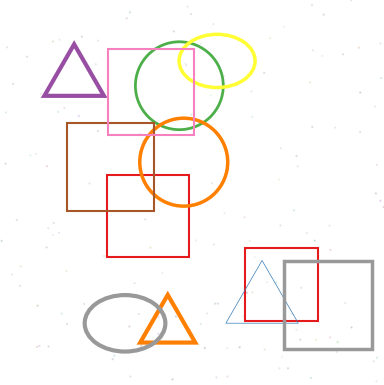[{"shape": "square", "thickness": 1.5, "radius": 0.47, "center": [0.731, 0.262]}, {"shape": "square", "thickness": 1.5, "radius": 0.53, "center": [0.385, 0.439]}, {"shape": "triangle", "thickness": 0.5, "radius": 0.54, "center": [0.681, 0.215]}, {"shape": "circle", "thickness": 2, "radius": 0.57, "center": [0.466, 0.777]}, {"shape": "triangle", "thickness": 3, "radius": 0.45, "center": [0.193, 0.796]}, {"shape": "triangle", "thickness": 3, "radius": 0.41, "center": [0.436, 0.152]}, {"shape": "circle", "thickness": 2.5, "radius": 0.57, "center": [0.477, 0.579]}, {"shape": "oval", "thickness": 2.5, "radius": 0.49, "center": [0.564, 0.842]}, {"shape": "square", "thickness": 1.5, "radius": 0.57, "center": [0.288, 0.566]}, {"shape": "square", "thickness": 1.5, "radius": 0.56, "center": [0.392, 0.76]}, {"shape": "square", "thickness": 2.5, "radius": 0.57, "center": [0.851, 0.208]}, {"shape": "oval", "thickness": 3, "radius": 0.52, "center": [0.325, 0.16]}]